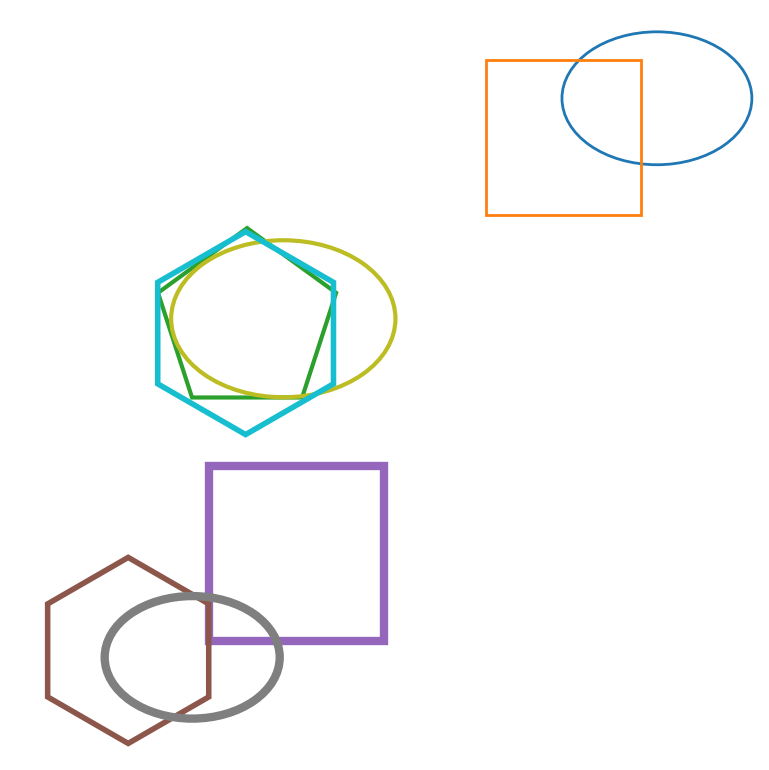[{"shape": "oval", "thickness": 1, "radius": 0.62, "center": [0.853, 0.872]}, {"shape": "square", "thickness": 1, "radius": 0.5, "center": [0.731, 0.822]}, {"shape": "pentagon", "thickness": 1.5, "radius": 0.61, "center": [0.321, 0.582]}, {"shape": "square", "thickness": 3, "radius": 0.57, "center": [0.385, 0.281]}, {"shape": "hexagon", "thickness": 2, "radius": 0.6, "center": [0.166, 0.155]}, {"shape": "oval", "thickness": 3, "radius": 0.57, "center": [0.25, 0.146]}, {"shape": "oval", "thickness": 1.5, "radius": 0.73, "center": [0.368, 0.586]}, {"shape": "hexagon", "thickness": 2, "radius": 0.66, "center": [0.319, 0.567]}]